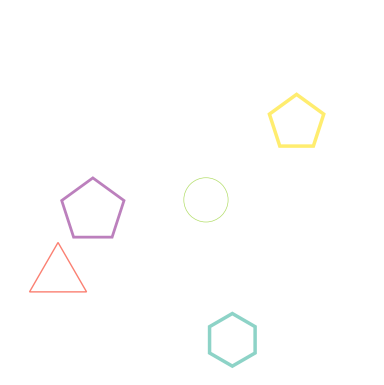[{"shape": "hexagon", "thickness": 2.5, "radius": 0.34, "center": [0.603, 0.117]}, {"shape": "triangle", "thickness": 1, "radius": 0.43, "center": [0.151, 0.285]}, {"shape": "circle", "thickness": 0.5, "radius": 0.29, "center": [0.535, 0.481]}, {"shape": "pentagon", "thickness": 2, "radius": 0.43, "center": [0.241, 0.453]}, {"shape": "pentagon", "thickness": 2.5, "radius": 0.37, "center": [0.77, 0.681]}]